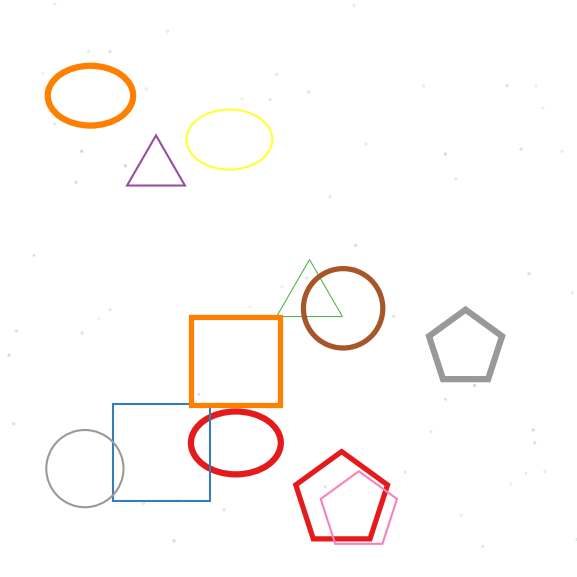[{"shape": "pentagon", "thickness": 2.5, "radius": 0.42, "center": [0.592, 0.134]}, {"shape": "oval", "thickness": 3, "radius": 0.39, "center": [0.408, 0.232]}, {"shape": "square", "thickness": 1, "radius": 0.42, "center": [0.279, 0.216]}, {"shape": "triangle", "thickness": 0.5, "radius": 0.33, "center": [0.536, 0.484]}, {"shape": "triangle", "thickness": 1, "radius": 0.29, "center": [0.27, 0.707]}, {"shape": "oval", "thickness": 3, "radius": 0.37, "center": [0.157, 0.833]}, {"shape": "square", "thickness": 2.5, "radius": 0.38, "center": [0.408, 0.374]}, {"shape": "oval", "thickness": 1, "radius": 0.37, "center": [0.397, 0.758]}, {"shape": "circle", "thickness": 2.5, "radius": 0.34, "center": [0.594, 0.465]}, {"shape": "pentagon", "thickness": 1, "radius": 0.35, "center": [0.621, 0.114]}, {"shape": "pentagon", "thickness": 3, "radius": 0.33, "center": [0.806, 0.396]}, {"shape": "circle", "thickness": 1, "radius": 0.33, "center": [0.147, 0.188]}]